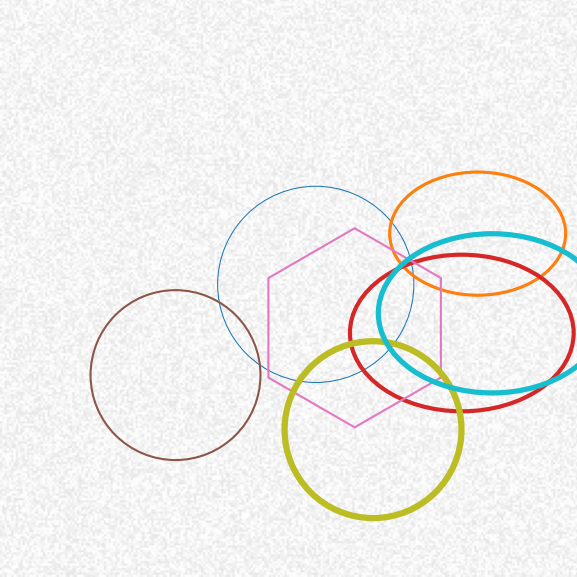[{"shape": "circle", "thickness": 0.5, "radius": 0.85, "center": [0.547, 0.507]}, {"shape": "oval", "thickness": 1.5, "radius": 0.76, "center": [0.827, 0.595]}, {"shape": "oval", "thickness": 2, "radius": 0.97, "center": [0.8, 0.422]}, {"shape": "circle", "thickness": 1, "radius": 0.74, "center": [0.304, 0.35]}, {"shape": "hexagon", "thickness": 1, "radius": 0.86, "center": [0.614, 0.432]}, {"shape": "circle", "thickness": 3, "radius": 0.77, "center": [0.646, 0.255]}, {"shape": "oval", "thickness": 2.5, "radius": 0.98, "center": [0.852, 0.457]}]